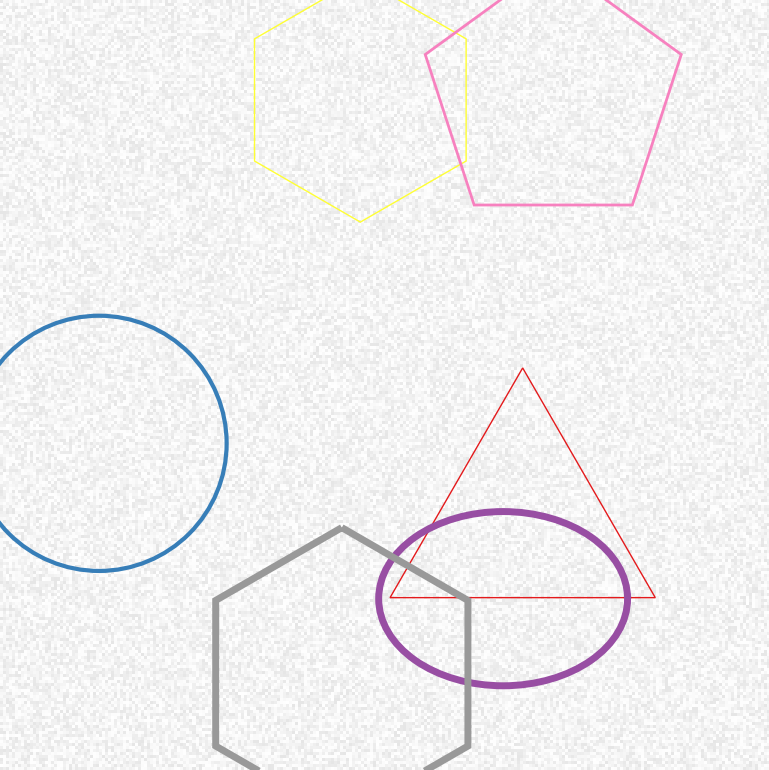[{"shape": "triangle", "thickness": 0.5, "radius": 0.99, "center": [0.679, 0.323]}, {"shape": "circle", "thickness": 1.5, "radius": 0.83, "center": [0.129, 0.424]}, {"shape": "oval", "thickness": 2.5, "radius": 0.81, "center": [0.653, 0.222]}, {"shape": "hexagon", "thickness": 0.5, "radius": 0.79, "center": [0.468, 0.87]}, {"shape": "pentagon", "thickness": 1, "radius": 0.87, "center": [0.719, 0.875]}, {"shape": "hexagon", "thickness": 2.5, "radius": 0.95, "center": [0.444, 0.126]}]